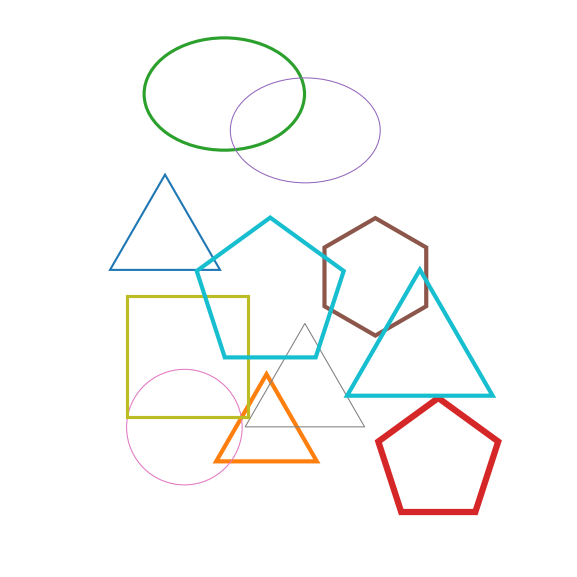[{"shape": "triangle", "thickness": 1, "radius": 0.55, "center": [0.286, 0.587]}, {"shape": "triangle", "thickness": 2, "radius": 0.5, "center": [0.462, 0.251]}, {"shape": "oval", "thickness": 1.5, "radius": 0.69, "center": [0.388, 0.836]}, {"shape": "pentagon", "thickness": 3, "radius": 0.55, "center": [0.759, 0.201]}, {"shape": "oval", "thickness": 0.5, "radius": 0.65, "center": [0.529, 0.773]}, {"shape": "hexagon", "thickness": 2, "radius": 0.51, "center": [0.65, 0.52]}, {"shape": "circle", "thickness": 0.5, "radius": 0.5, "center": [0.319, 0.26]}, {"shape": "triangle", "thickness": 0.5, "radius": 0.6, "center": [0.528, 0.32]}, {"shape": "square", "thickness": 1.5, "radius": 0.53, "center": [0.324, 0.382]}, {"shape": "triangle", "thickness": 2, "radius": 0.73, "center": [0.727, 0.387]}, {"shape": "pentagon", "thickness": 2, "radius": 0.67, "center": [0.468, 0.489]}]